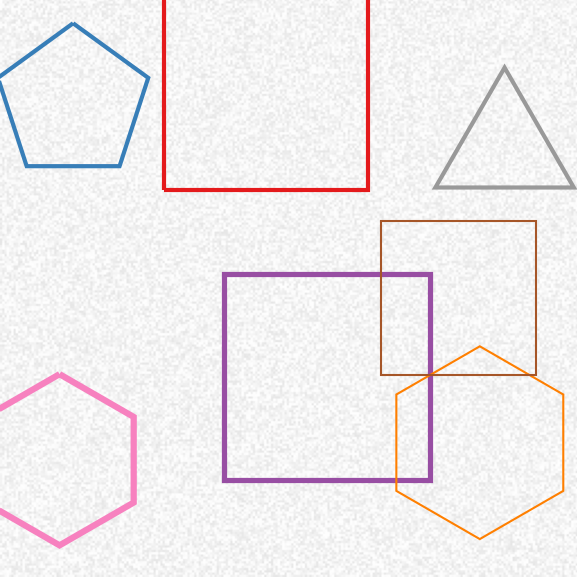[{"shape": "square", "thickness": 2, "radius": 0.88, "center": [0.461, 0.847]}, {"shape": "pentagon", "thickness": 2, "radius": 0.68, "center": [0.127, 0.822]}, {"shape": "square", "thickness": 2.5, "radius": 0.89, "center": [0.566, 0.346]}, {"shape": "hexagon", "thickness": 1, "radius": 0.83, "center": [0.831, 0.233]}, {"shape": "square", "thickness": 1, "radius": 0.67, "center": [0.794, 0.483]}, {"shape": "hexagon", "thickness": 3, "radius": 0.74, "center": [0.103, 0.203]}, {"shape": "triangle", "thickness": 2, "radius": 0.69, "center": [0.874, 0.744]}]